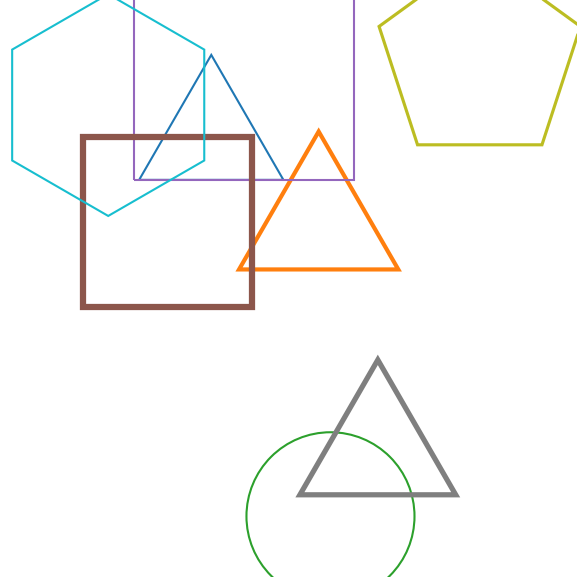[{"shape": "triangle", "thickness": 1, "radius": 0.72, "center": [0.366, 0.76]}, {"shape": "triangle", "thickness": 2, "radius": 0.8, "center": [0.552, 0.612]}, {"shape": "circle", "thickness": 1, "radius": 0.73, "center": [0.572, 0.105]}, {"shape": "square", "thickness": 1, "radius": 0.96, "center": [0.422, 0.878]}, {"shape": "square", "thickness": 3, "radius": 0.73, "center": [0.29, 0.615]}, {"shape": "triangle", "thickness": 2.5, "radius": 0.78, "center": [0.654, 0.22]}, {"shape": "pentagon", "thickness": 1.5, "radius": 0.92, "center": [0.831, 0.897]}, {"shape": "hexagon", "thickness": 1, "radius": 0.96, "center": [0.187, 0.817]}]